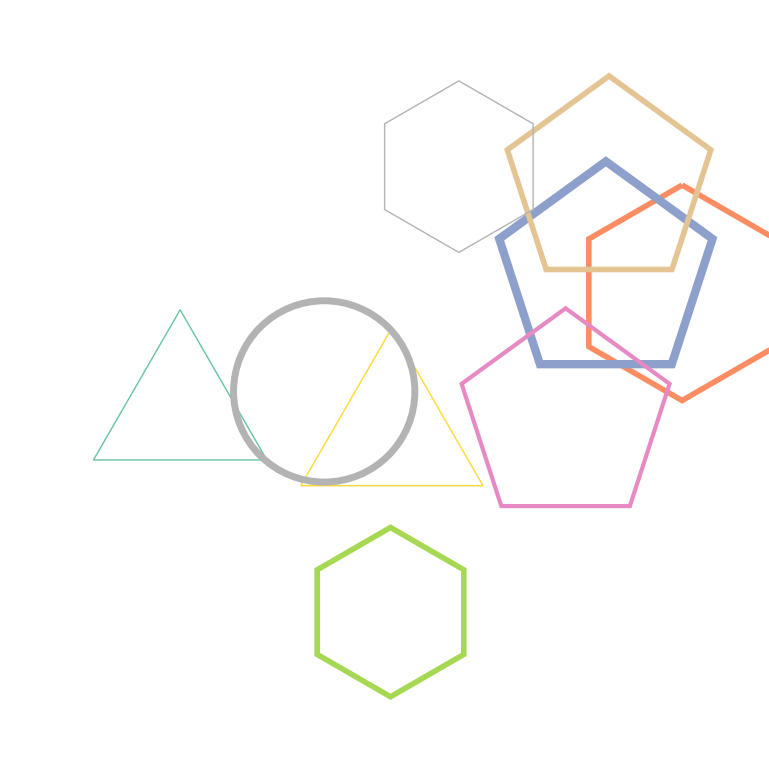[{"shape": "triangle", "thickness": 0.5, "radius": 0.65, "center": [0.234, 0.468]}, {"shape": "hexagon", "thickness": 2, "radius": 0.7, "center": [0.886, 0.62]}, {"shape": "pentagon", "thickness": 3, "radius": 0.73, "center": [0.787, 0.645]}, {"shape": "pentagon", "thickness": 1.5, "radius": 0.71, "center": [0.735, 0.458]}, {"shape": "hexagon", "thickness": 2, "radius": 0.55, "center": [0.507, 0.205]}, {"shape": "triangle", "thickness": 0.5, "radius": 0.68, "center": [0.509, 0.438]}, {"shape": "pentagon", "thickness": 2, "radius": 0.69, "center": [0.791, 0.762]}, {"shape": "hexagon", "thickness": 0.5, "radius": 0.56, "center": [0.596, 0.784]}, {"shape": "circle", "thickness": 2.5, "radius": 0.59, "center": [0.421, 0.492]}]